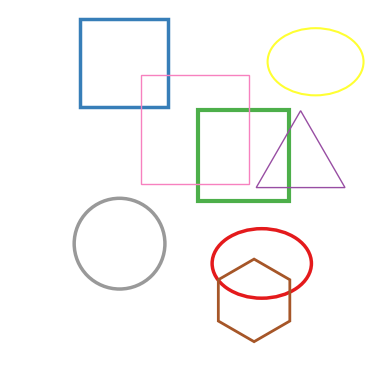[{"shape": "oval", "thickness": 2.5, "radius": 0.64, "center": [0.68, 0.316]}, {"shape": "square", "thickness": 2.5, "radius": 0.57, "center": [0.322, 0.836]}, {"shape": "square", "thickness": 3, "radius": 0.59, "center": [0.632, 0.597]}, {"shape": "triangle", "thickness": 1, "radius": 0.67, "center": [0.781, 0.579]}, {"shape": "oval", "thickness": 1.5, "radius": 0.62, "center": [0.82, 0.84]}, {"shape": "hexagon", "thickness": 2, "radius": 0.54, "center": [0.66, 0.22]}, {"shape": "square", "thickness": 1, "radius": 0.7, "center": [0.506, 0.664]}, {"shape": "circle", "thickness": 2.5, "radius": 0.59, "center": [0.311, 0.367]}]